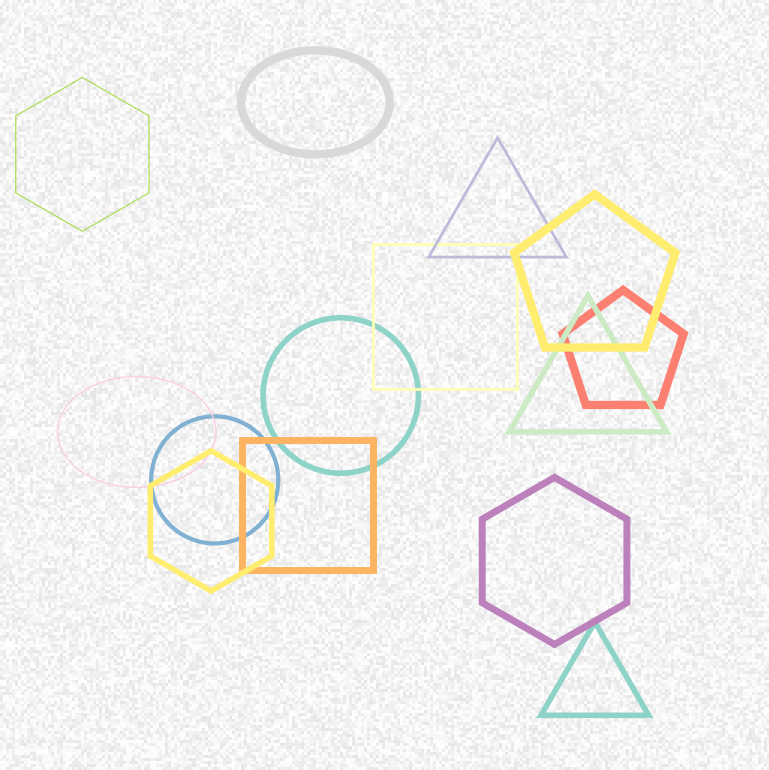[{"shape": "triangle", "thickness": 2, "radius": 0.4, "center": [0.773, 0.111]}, {"shape": "circle", "thickness": 2, "radius": 0.5, "center": [0.443, 0.486]}, {"shape": "square", "thickness": 1, "radius": 0.47, "center": [0.578, 0.589]}, {"shape": "triangle", "thickness": 1, "radius": 0.52, "center": [0.646, 0.718]}, {"shape": "pentagon", "thickness": 3, "radius": 0.41, "center": [0.809, 0.541]}, {"shape": "circle", "thickness": 1.5, "radius": 0.41, "center": [0.279, 0.377]}, {"shape": "square", "thickness": 2.5, "radius": 0.42, "center": [0.4, 0.344]}, {"shape": "hexagon", "thickness": 0.5, "radius": 0.5, "center": [0.107, 0.799]}, {"shape": "oval", "thickness": 0.5, "radius": 0.51, "center": [0.178, 0.439]}, {"shape": "oval", "thickness": 3, "radius": 0.48, "center": [0.41, 0.867]}, {"shape": "hexagon", "thickness": 2.5, "radius": 0.54, "center": [0.72, 0.272]}, {"shape": "triangle", "thickness": 2, "radius": 0.59, "center": [0.764, 0.498]}, {"shape": "pentagon", "thickness": 3, "radius": 0.55, "center": [0.772, 0.638]}, {"shape": "hexagon", "thickness": 2, "radius": 0.46, "center": [0.274, 0.323]}]